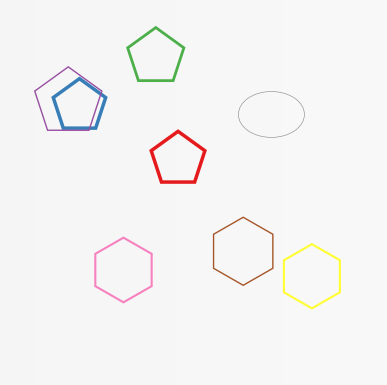[{"shape": "pentagon", "thickness": 2.5, "radius": 0.36, "center": [0.459, 0.586]}, {"shape": "pentagon", "thickness": 2.5, "radius": 0.36, "center": [0.205, 0.725]}, {"shape": "pentagon", "thickness": 2, "radius": 0.38, "center": [0.402, 0.852]}, {"shape": "pentagon", "thickness": 1, "radius": 0.45, "center": [0.176, 0.735]}, {"shape": "hexagon", "thickness": 1.5, "radius": 0.42, "center": [0.805, 0.282]}, {"shape": "hexagon", "thickness": 1, "radius": 0.44, "center": [0.628, 0.347]}, {"shape": "hexagon", "thickness": 1.5, "radius": 0.42, "center": [0.319, 0.299]}, {"shape": "oval", "thickness": 0.5, "radius": 0.43, "center": [0.7, 0.703]}]